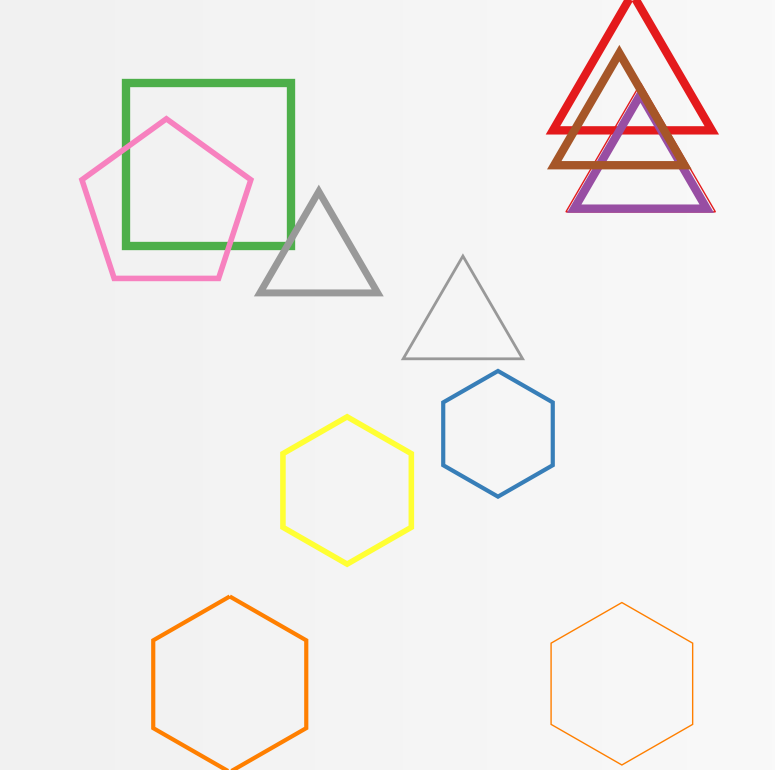[{"shape": "triangle", "thickness": 3, "radius": 0.59, "center": [0.816, 0.89]}, {"shape": "triangle", "thickness": 0.5, "radius": 0.56, "center": [0.827, 0.78]}, {"shape": "hexagon", "thickness": 1.5, "radius": 0.41, "center": [0.643, 0.437]}, {"shape": "square", "thickness": 3, "radius": 0.53, "center": [0.269, 0.786]}, {"shape": "triangle", "thickness": 3, "radius": 0.49, "center": [0.826, 0.778]}, {"shape": "hexagon", "thickness": 0.5, "radius": 0.53, "center": [0.802, 0.112]}, {"shape": "hexagon", "thickness": 1.5, "radius": 0.57, "center": [0.296, 0.111]}, {"shape": "hexagon", "thickness": 2, "radius": 0.48, "center": [0.448, 0.363]}, {"shape": "triangle", "thickness": 3, "radius": 0.48, "center": [0.799, 0.834]}, {"shape": "pentagon", "thickness": 2, "radius": 0.57, "center": [0.215, 0.731]}, {"shape": "triangle", "thickness": 2.5, "radius": 0.44, "center": [0.411, 0.663]}, {"shape": "triangle", "thickness": 1, "radius": 0.44, "center": [0.597, 0.579]}]